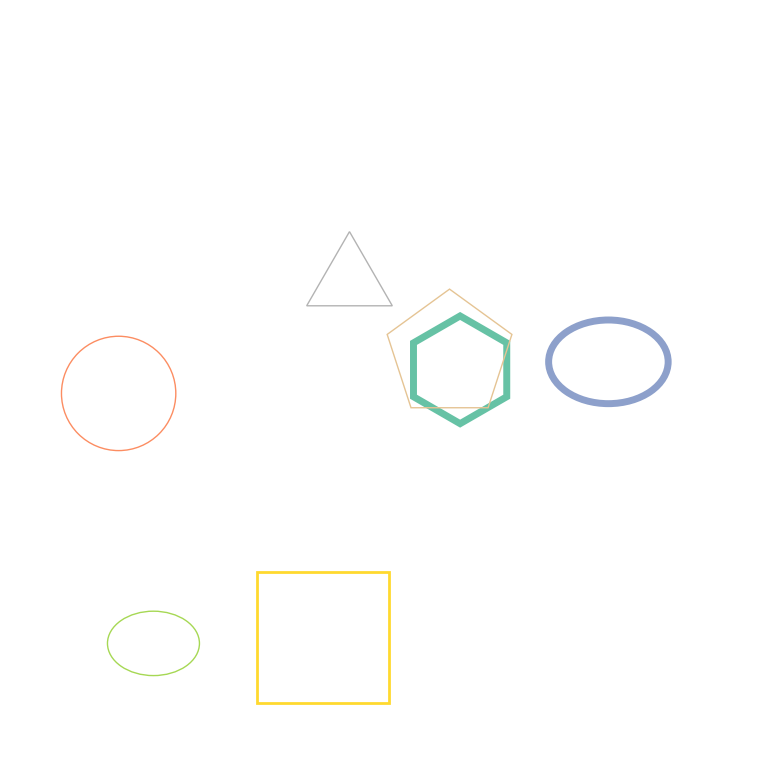[{"shape": "hexagon", "thickness": 2.5, "radius": 0.35, "center": [0.598, 0.52]}, {"shape": "circle", "thickness": 0.5, "radius": 0.37, "center": [0.154, 0.489]}, {"shape": "oval", "thickness": 2.5, "radius": 0.39, "center": [0.79, 0.53]}, {"shape": "oval", "thickness": 0.5, "radius": 0.3, "center": [0.199, 0.164]}, {"shape": "square", "thickness": 1, "radius": 0.43, "center": [0.42, 0.172]}, {"shape": "pentagon", "thickness": 0.5, "radius": 0.43, "center": [0.584, 0.539]}, {"shape": "triangle", "thickness": 0.5, "radius": 0.32, "center": [0.454, 0.635]}]